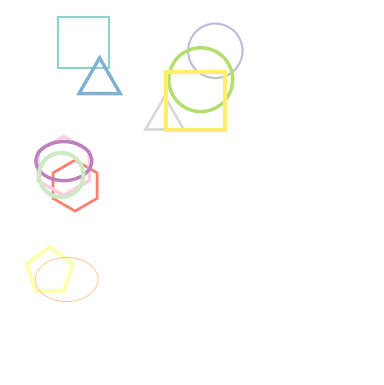[{"shape": "square", "thickness": 1.5, "radius": 0.33, "center": [0.217, 0.89]}, {"shape": "pentagon", "thickness": 3, "radius": 0.31, "center": [0.13, 0.295]}, {"shape": "circle", "thickness": 1.5, "radius": 0.35, "center": [0.559, 0.868]}, {"shape": "hexagon", "thickness": 2, "radius": 0.33, "center": [0.195, 0.518]}, {"shape": "triangle", "thickness": 2.5, "radius": 0.31, "center": [0.259, 0.788]}, {"shape": "oval", "thickness": 0.5, "radius": 0.41, "center": [0.173, 0.274]}, {"shape": "circle", "thickness": 2.5, "radius": 0.41, "center": [0.521, 0.793]}, {"shape": "hexagon", "thickness": 2.5, "radius": 0.38, "center": [0.166, 0.569]}, {"shape": "triangle", "thickness": 2, "radius": 0.29, "center": [0.428, 0.692]}, {"shape": "oval", "thickness": 2.5, "radius": 0.36, "center": [0.166, 0.582]}, {"shape": "circle", "thickness": 3, "radius": 0.29, "center": [0.159, 0.545]}, {"shape": "square", "thickness": 3, "radius": 0.38, "center": [0.508, 0.737]}]